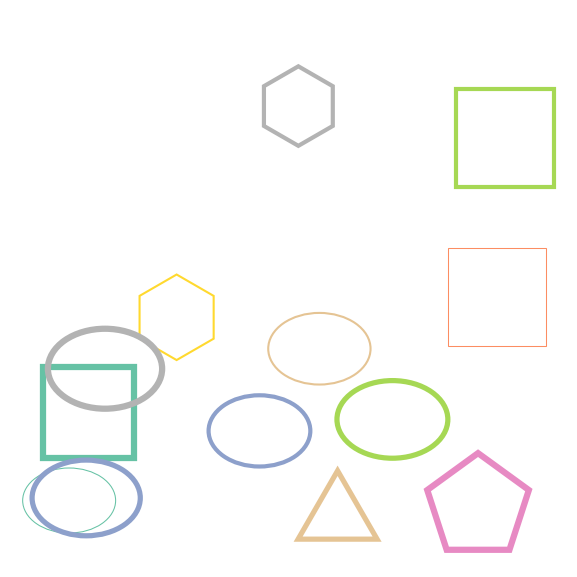[{"shape": "square", "thickness": 3, "radius": 0.39, "center": [0.154, 0.285]}, {"shape": "oval", "thickness": 0.5, "radius": 0.4, "center": [0.12, 0.132]}, {"shape": "square", "thickness": 0.5, "radius": 0.42, "center": [0.861, 0.485]}, {"shape": "oval", "thickness": 2, "radius": 0.44, "center": [0.449, 0.253]}, {"shape": "oval", "thickness": 2.5, "radius": 0.47, "center": [0.149, 0.137]}, {"shape": "pentagon", "thickness": 3, "radius": 0.46, "center": [0.828, 0.122]}, {"shape": "oval", "thickness": 2.5, "radius": 0.48, "center": [0.679, 0.273]}, {"shape": "square", "thickness": 2, "radius": 0.43, "center": [0.874, 0.76]}, {"shape": "hexagon", "thickness": 1, "radius": 0.37, "center": [0.306, 0.45]}, {"shape": "oval", "thickness": 1, "radius": 0.44, "center": [0.553, 0.395]}, {"shape": "triangle", "thickness": 2.5, "radius": 0.39, "center": [0.585, 0.105]}, {"shape": "hexagon", "thickness": 2, "radius": 0.34, "center": [0.517, 0.815]}, {"shape": "oval", "thickness": 3, "radius": 0.49, "center": [0.182, 0.361]}]